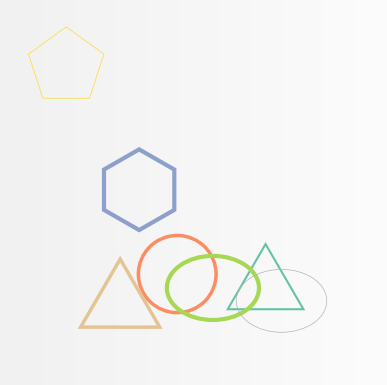[{"shape": "triangle", "thickness": 1.5, "radius": 0.56, "center": [0.685, 0.253]}, {"shape": "circle", "thickness": 2.5, "radius": 0.5, "center": [0.457, 0.288]}, {"shape": "hexagon", "thickness": 3, "radius": 0.52, "center": [0.359, 0.507]}, {"shape": "oval", "thickness": 3, "radius": 0.59, "center": [0.549, 0.252]}, {"shape": "pentagon", "thickness": 0.5, "radius": 0.51, "center": [0.171, 0.828]}, {"shape": "triangle", "thickness": 2.5, "radius": 0.59, "center": [0.31, 0.209]}, {"shape": "oval", "thickness": 0.5, "radius": 0.58, "center": [0.727, 0.219]}]